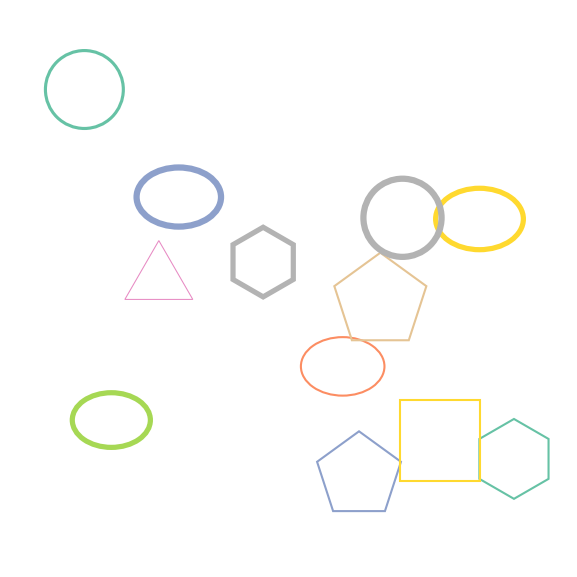[{"shape": "circle", "thickness": 1.5, "radius": 0.34, "center": [0.146, 0.844]}, {"shape": "hexagon", "thickness": 1, "radius": 0.35, "center": [0.89, 0.204]}, {"shape": "oval", "thickness": 1, "radius": 0.36, "center": [0.593, 0.365]}, {"shape": "oval", "thickness": 3, "radius": 0.37, "center": [0.31, 0.658]}, {"shape": "pentagon", "thickness": 1, "radius": 0.38, "center": [0.622, 0.176]}, {"shape": "triangle", "thickness": 0.5, "radius": 0.34, "center": [0.275, 0.515]}, {"shape": "oval", "thickness": 2.5, "radius": 0.34, "center": [0.193, 0.272]}, {"shape": "square", "thickness": 1, "radius": 0.35, "center": [0.762, 0.236]}, {"shape": "oval", "thickness": 2.5, "radius": 0.38, "center": [0.83, 0.62]}, {"shape": "pentagon", "thickness": 1, "radius": 0.42, "center": [0.659, 0.478]}, {"shape": "hexagon", "thickness": 2.5, "radius": 0.3, "center": [0.456, 0.545]}, {"shape": "circle", "thickness": 3, "radius": 0.34, "center": [0.697, 0.622]}]